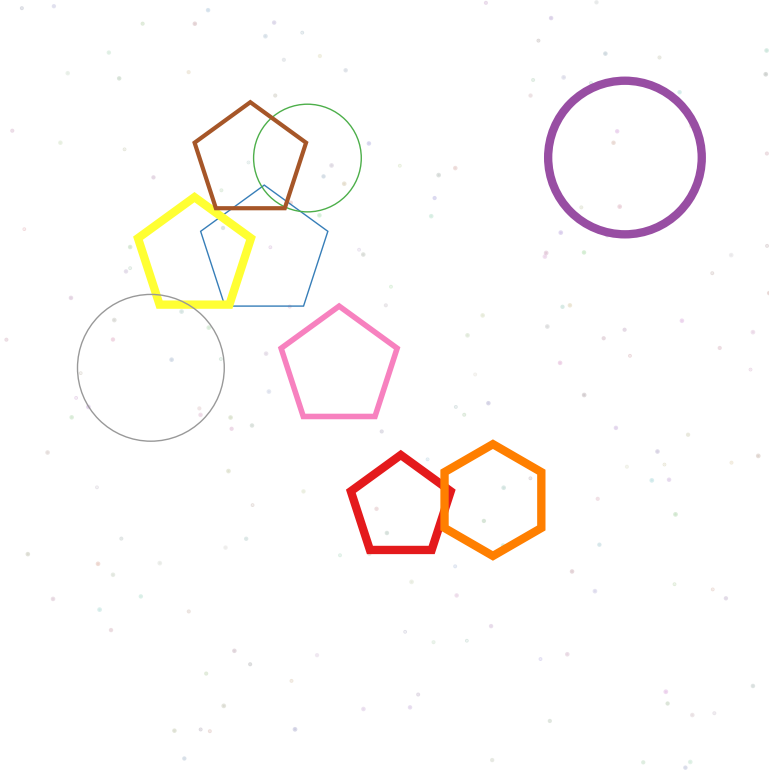[{"shape": "pentagon", "thickness": 3, "radius": 0.34, "center": [0.521, 0.341]}, {"shape": "pentagon", "thickness": 0.5, "radius": 0.43, "center": [0.343, 0.673]}, {"shape": "circle", "thickness": 0.5, "radius": 0.35, "center": [0.399, 0.795]}, {"shape": "circle", "thickness": 3, "radius": 0.5, "center": [0.812, 0.795]}, {"shape": "hexagon", "thickness": 3, "radius": 0.36, "center": [0.64, 0.351]}, {"shape": "pentagon", "thickness": 3, "radius": 0.39, "center": [0.253, 0.667]}, {"shape": "pentagon", "thickness": 1.5, "radius": 0.38, "center": [0.325, 0.791]}, {"shape": "pentagon", "thickness": 2, "radius": 0.4, "center": [0.44, 0.523]}, {"shape": "circle", "thickness": 0.5, "radius": 0.48, "center": [0.196, 0.522]}]